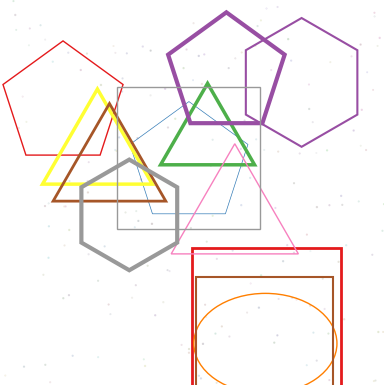[{"shape": "pentagon", "thickness": 1, "radius": 0.82, "center": [0.164, 0.73]}, {"shape": "square", "thickness": 2, "radius": 0.97, "center": [0.692, 0.161]}, {"shape": "pentagon", "thickness": 0.5, "radius": 0.81, "center": [0.491, 0.575]}, {"shape": "triangle", "thickness": 2.5, "radius": 0.7, "center": [0.539, 0.642]}, {"shape": "hexagon", "thickness": 1.5, "radius": 0.84, "center": [0.783, 0.786]}, {"shape": "pentagon", "thickness": 3, "radius": 0.8, "center": [0.588, 0.809]}, {"shape": "oval", "thickness": 1, "radius": 0.93, "center": [0.689, 0.108]}, {"shape": "triangle", "thickness": 2.5, "radius": 0.82, "center": [0.253, 0.604]}, {"shape": "square", "thickness": 1.5, "radius": 0.89, "center": [0.686, 0.102]}, {"shape": "triangle", "thickness": 2, "radius": 0.84, "center": [0.284, 0.562]}, {"shape": "triangle", "thickness": 1, "radius": 0.95, "center": [0.61, 0.436]}, {"shape": "hexagon", "thickness": 3, "radius": 0.72, "center": [0.336, 0.442]}, {"shape": "square", "thickness": 1, "radius": 0.93, "center": [0.489, 0.59]}]